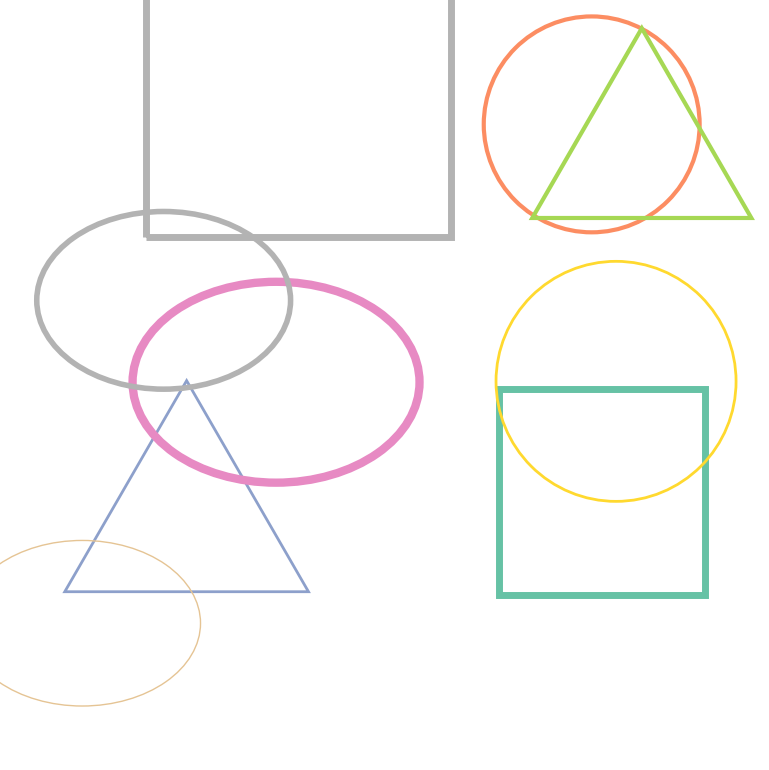[{"shape": "square", "thickness": 2.5, "radius": 0.67, "center": [0.782, 0.361]}, {"shape": "circle", "thickness": 1.5, "radius": 0.7, "center": [0.768, 0.838]}, {"shape": "triangle", "thickness": 1, "radius": 0.91, "center": [0.242, 0.323]}, {"shape": "oval", "thickness": 3, "radius": 0.93, "center": [0.359, 0.504]}, {"shape": "triangle", "thickness": 1.5, "radius": 0.82, "center": [0.834, 0.799]}, {"shape": "circle", "thickness": 1, "radius": 0.78, "center": [0.8, 0.505]}, {"shape": "oval", "thickness": 0.5, "radius": 0.77, "center": [0.107, 0.191]}, {"shape": "oval", "thickness": 2, "radius": 0.82, "center": [0.213, 0.61]}, {"shape": "square", "thickness": 2.5, "radius": 0.99, "center": [0.388, 0.89]}]